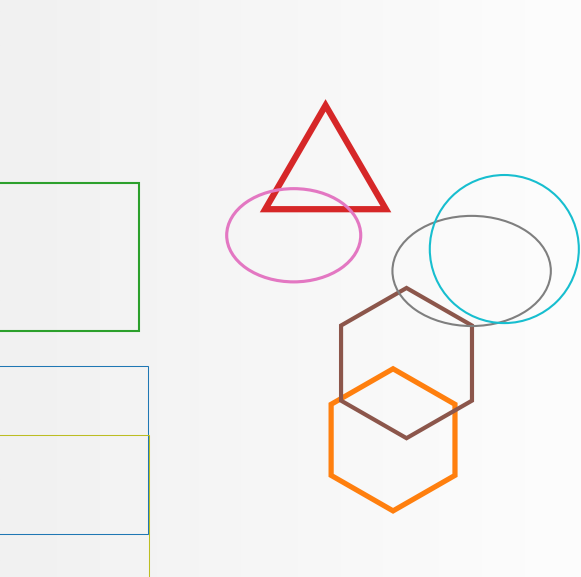[{"shape": "square", "thickness": 0.5, "radius": 0.73, "center": [0.109, 0.22]}, {"shape": "hexagon", "thickness": 2.5, "radius": 0.62, "center": [0.676, 0.238]}, {"shape": "square", "thickness": 1, "radius": 0.64, "center": [0.111, 0.554]}, {"shape": "triangle", "thickness": 3, "radius": 0.6, "center": [0.56, 0.697]}, {"shape": "hexagon", "thickness": 2, "radius": 0.65, "center": [0.699, 0.37]}, {"shape": "oval", "thickness": 1.5, "radius": 0.58, "center": [0.505, 0.592]}, {"shape": "oval", "thickness": 1, "radius": 0.68, "center": [0.811, 0.53]}, {"shape": "square", "thickness": 0.5, "radius": 0.7, "center": [0.117, 0.105]}, {"shape": "circle", "thickness": 1, "radius": 0.64, "center": [0.868, 0.568]}]